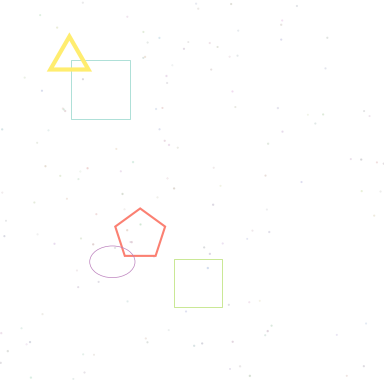[{"shape": "square", "thickness": 0.5, "radius": 0.38, "center": [0.261, 0.767]}, {"shape": "pentagon", "thickness": 1.5, "radius": 0.34, "center": [0.364, 0.39]}, {"shape": "square", "thickness": 0.5, "radius": 0.31, "center": [0.515, 0.264]}, {"shape": "oval", "thickness": 0.5, "radius": 0.29, "center": [0.292, 0.32]}, {"shape": "triangle", "thickness": 3, "radius": 0.29, "center": [0.18, 0.848]}]